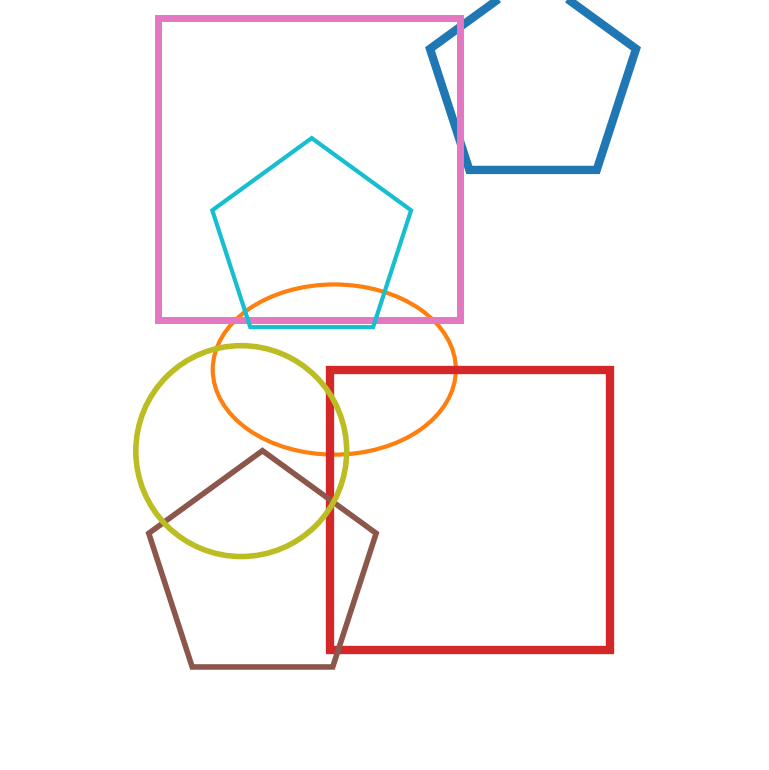[{"shape": "pentagon", "thickness": 3, "radius": 0.7, "center": [0.692, 0.893]}, {"shape": "oval", "thickness": 1.5, "radius": 0.79, "center": [0.434, 0.52]}, {"shape": "square", "thickness": 3, "radius": 0.91, "center": [0.61, 0.338]}, {"shape": "pentagon", "thickness": 2, "radius": 0.78, "center": [0.341, 0.259]}, {"shape": "square", "thickness": 2.5, "radius": 0.98, "center": [0.402, 0.781]}, {"shape": "circle", "thickness": 2, "radius": 0.68, "center": [0.313, 0.414]}, {"shape": "pentagon", "thickness": 1.5, "radius": 0.68, "center": [0.405, 0.685]}]